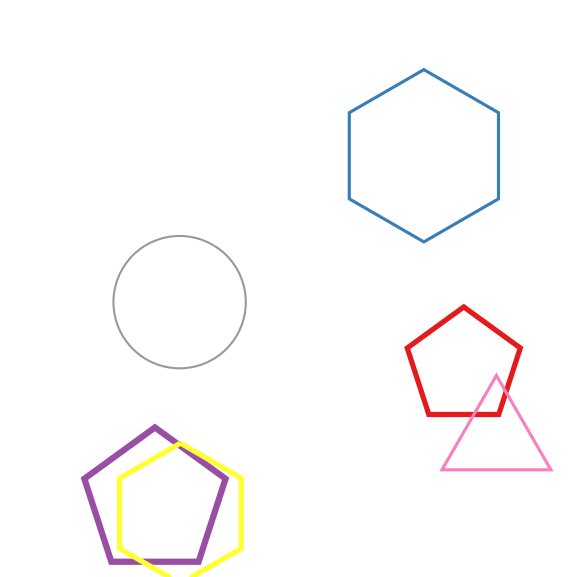[{"shape": "pentagon", "thickness": 2.5, "radius": 0.51, "center": [0.803, 0.365]}, {"shape": "hexagon", "thickness": 1.5, "radius": 0.75, "center": [0.734, 0.729]}, {"shape": "pentagon", "thickness": 3, "radius": 0.64, "center": [0.268, 0.13]}, {"shape": "hexagon", "thickness": 2.5, "radius": 0.61, "center": [0.313, 0.11]}, {"shape": "triangle", "thickness": 1.5, "radius": 0.54, "center": [0.86, 0.24]}, {"shape": "circle", "thickness": 1, "radius": 0.57, "center": [0.311, 0.476]}]